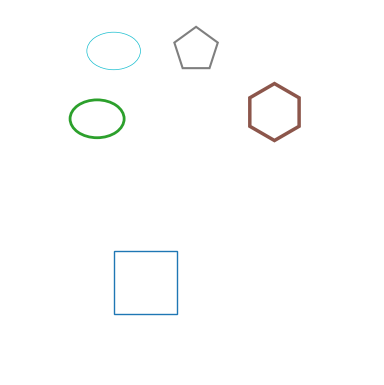[{"shape": "square", "thickness": 1, "radius": 0.41, "center": [0.378, 0.267]}, {"shape": "oval", "thickness": 2, "radius": 0.35, "center": [0.252, 0.691]}, {"shape": "hexagon", "thickness": 2.5, "radius": 0.37, "center": [0.713, 0.709]}, {"shape": "pentagon", "thickness": 1.5, "radius": 0.3, "center": [0.509, 0.871]}, {"shape": "oval", "thickness": 0.5, "radius": 0.35, "center": [0.295, 0.868]}]